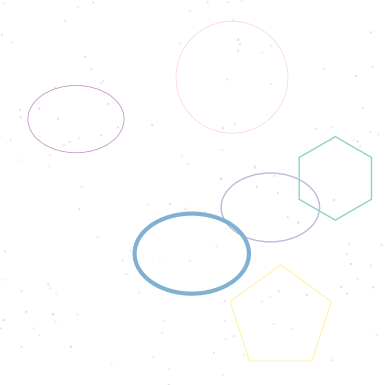[{"shape": "hexagon", "thickness": 1, "radius": 0.54, "center": [0.871, 0.537]}, {"shape": "oval", "thickness": 1, "radius": 0.64, "center": [0.702, 0.461]}, {"shape": "oval", "thickness": 3, "radius": 0.74, "center": [0.498, 0.341]}, {"shape": "circle", "thickness": 0.5, "radius": 0.73, "center": [0.603, 0.799]}, {"shape": "oval", "thickness": 0.5, "radius": 0.62, "center": [0.197, 0.691]}, {"shape": "pentagon", "thickness": 0.5, "radius": 0.69, "center": [0.729, 0.174]}]